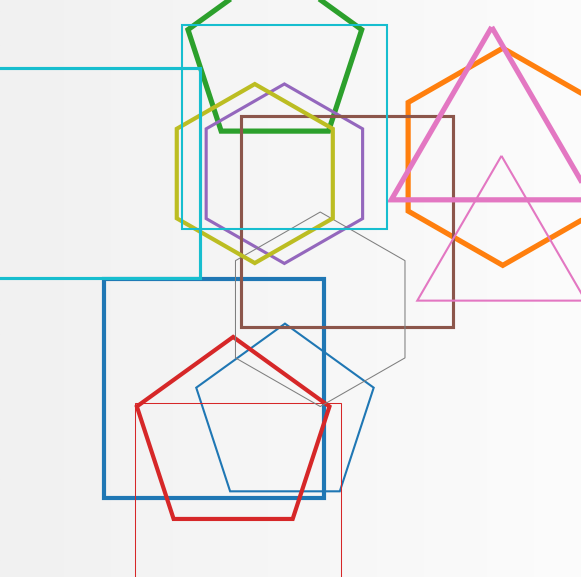[{"shape": "pentagon", "thickness": 1, "radius": 0.8, "center": [0.49, 0.278]}, {"shape": "square", "thickness": 2, "radius": 0.95, "center": [0.368, 0.326]}, {"shape": "hexagon", "thickness": 2.5, "radius": 0.94, "center": [0.865, 0.728]}, {"shape": "pentagon", "thickness": 2.5, "radius": 0.79, "center": [0.473, 0.899]}, {"shape": "pentagon", "thickness": 2, "radius": 0.87, "center": [0.401, 0.241]}, {"shape": "square", "thickness": 0.5, "radius": 0.89, "center": [0.41, 0.125]}, {"shape": "hexagon", "thickness": 1.5, "radius": 0.78, "center": [0.489, 0.698]}, {"shape": "square", "thickness": 1.5, "radius": 0.91, "center": [0.597, 0.615]}, {"shape": "triangle", "thickness": 1, "radius": 0.84, "center": [0.863, 0.562]}, {"shape": "triangle", "thickness": 2.5, "radius": 1.0, "center": [0.846, 0.753]}, {"shape": "hexagon", "thickness": 0.5, "radius": 0.84, "center": [0.551, 0.464]}, {"shape": "hexagon", "thickness": 2, "radius": 0.77, "center": [0.438, 0.699]}, {"shape": "square", "thickness": 1.5, "radius": 0.91, "center": [0.162, 0.699]}, {"shape": "square", "thickness": 1, "radius": 0.88, "center": [0.49, 0.779]}]